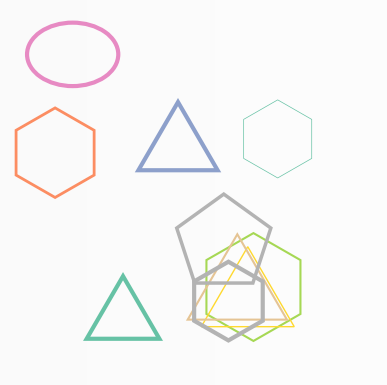[{"shape": "hexagon", "thickness": 0.5, "radius": 0.51, "center": [0.717, 0.639]}, {"shape": "triangle", "thickness": 3, "radius": 0.54, "center": [0.317, 0.174]}, {"shape": "hexagon", "thickness": 2, "radius": 0.58, "center": [0.142, 0.603]}, {"shape": "triangle", "thickness": 3, "radius": 0.59, "center": [0.459, 0.617]}, {"shape": "oval", "thickness": 3, "radius": 0.59, "center": [0.188, 0.859]}, {"shape": "hexagon", "thickness": 1.5, "radius": 0.7, "center": [0.654, 0.254]}, {"shape": "triangle", "thickness": 1, "radius": 0.69, "center": [0.639, 0.221]}, {"shape": "triangle", "thickness": 1.5, "radius": 0.74, "center": [0.612, 0.244]}, {"shape": "pentagon", "thickness": 2.5, "radius": 0.64, "center": [0.577, 0.368]}, {"shape": "hexagon", "thickness": 3, "radius": 0.51, "center": [0.59, 0.218]}]